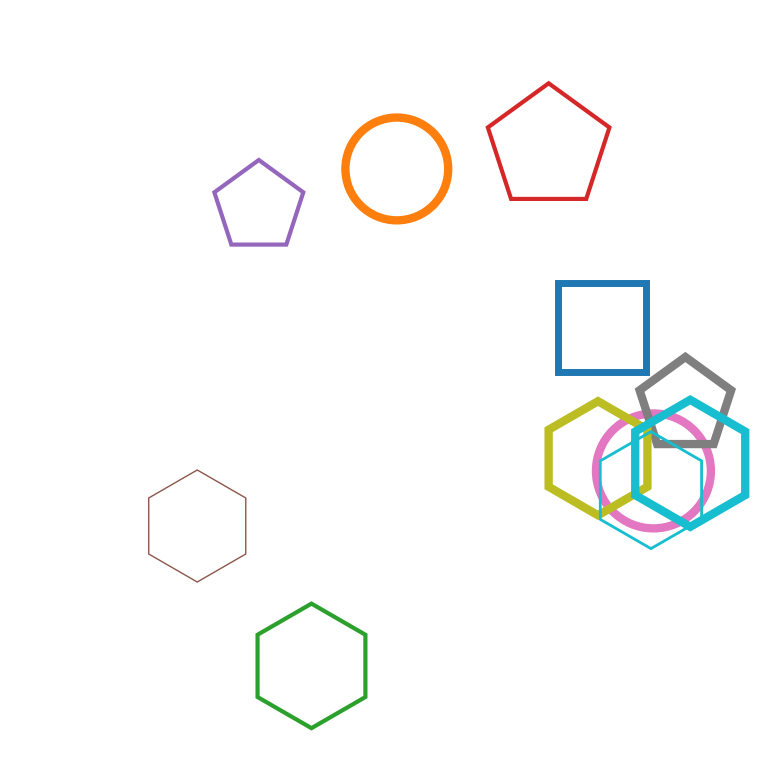[{"shape": "square", "thickness": 2.5, "radius": 0.29, "center": [0.782, 0.575]}, {"shape": "circle", "thickness": 3, "radius": 0.33, "center": [0.515, 0.781]}, {"shape": "hexagon", "thickness": 1.5, "radius": 0.4, "center": [0.405, 0.135]}, {"shape": "pentagon", "thickness": 1.5, "radius": 0.42, "center": [0.713, 0.809]}, {"shape": "pentagon", "thickness": 1.5, "radius": 0.3, "center": [0.336, 0.731]}, {"shape": "hexagon", "thickness": 0.5, "radius": 0.36, "center": [0.256, 0.317]}, {"shape": "circle", "thickness": 3, "radius": 0.37, "center": [0.849, 0.388]}, {"shape": "pentagon", "thickness": 3, "radius": 0.31, "center": [0.89, 0.474]}, {"shape": "hexagon", "thickness": 3, "radius": 0.37, "center": [0.777, 0.405]}, {"shape": "hexagon", "thickness": 3, "radius": 0.41, "center": [0.896, 0.398]}, {"shape": "hexagon", "thickness": 1, "radius": 0.38, "center": [0.845, 0.363]}]